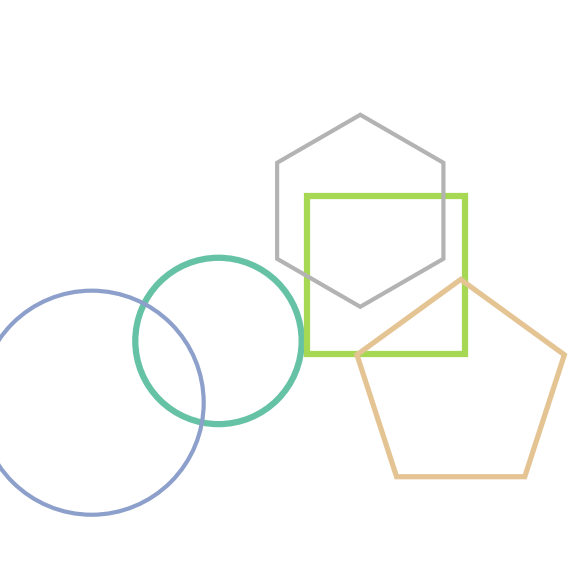[{"shape": "circle", "thickness": 3, "radius": 0.72, "center": [0.378, 0.409]}, {"shape": "circle", "thickness": 2, "radius": 0.97, "center": [0.159, 0.302]}, {"shape": "square", "thickness": 3, "radius": 0.69, "center": [0.669, 0.524]}, {"shape": "pentagon", "thickness": 2.5, "radius": 0.94, "center": [0.798, 0.326]}, {"shape": "hexagon", "thickness": 2, "radius": 0.83, "center": [0.624, 0.634]}]